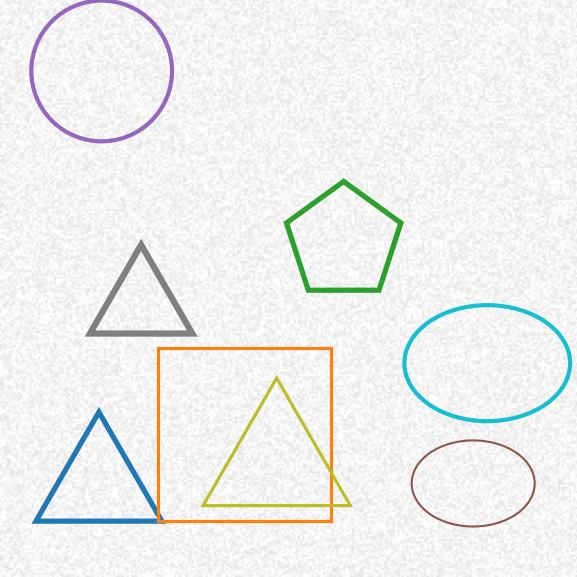[{"shape": "triangle", "thickness": 2.5, "radius": 0.63, "center": [0.171, 0.16]}, {"shape": "square", "thickness": 1.5, "radius": 0.75, "center": [0.423, 0.247]}, {"shape": "pentagon", "thickness": 2.5, "radius": 0.52, "center": [0.595, 0.581]}, {"shape": "circle", "thickness": 2, "radius": 0.61, "center": [0.176, 0.876]}, {"shape": "oval", "thickness": 1, "radius": 0.53, "center": [0.819, 0.162]}, {"shape": "triangle", "thickness": 3, "radius": 0.51, "center": [0.244, 0.473]}, {"shape": "triangle", "thickness": 1.5, "radius": 0.74, "center": [0.479, 0.197]}, {"shape": "oval", "thickness": 2, "radius": 0.72, "center": [0.844, 0.37]}]